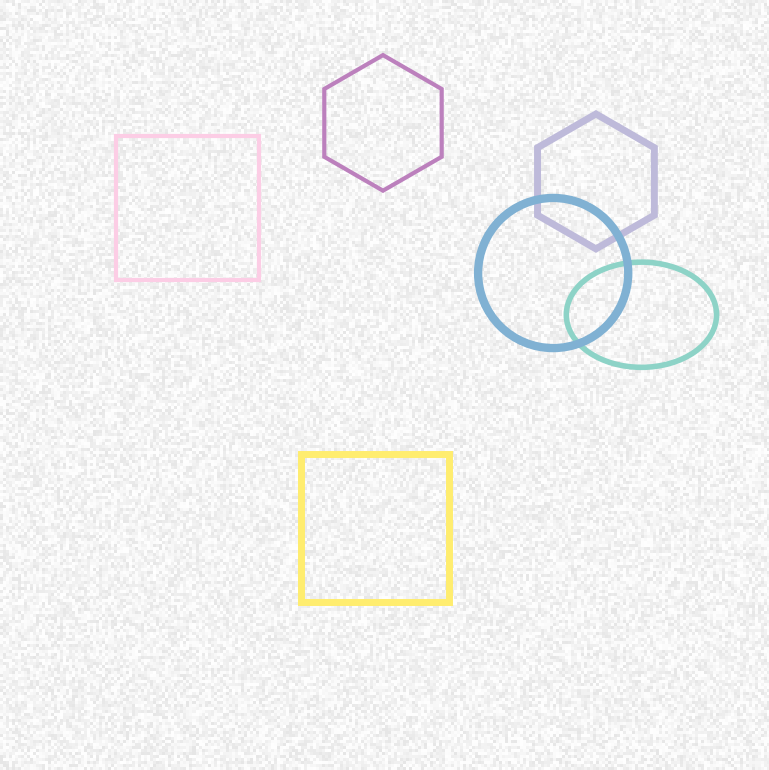[{"shape": "oval", "thickness": 2, "radius": 0.49, "center": [0.833, 0.591]}, {"shape": "hexagon", "thickness": 2.5, "radius": 0.44, "center": [0.774, 0.764]}, {"shape": "circle", "thickness": 3, "radius": 0.49, "center": [0.718, 0.645]}, {"shape": "square", "thickness": 1.5, "radius": 0.47, "center": [0.243, 0.73]}, {"shape": "hexagon", "thickness": 1.5, "radius": 0.44, "center": [0.497, 0.84]}, {"shape": "square", "thickness": 2.5, "radius": 0.48, "center": [0.487, 0.314]}]